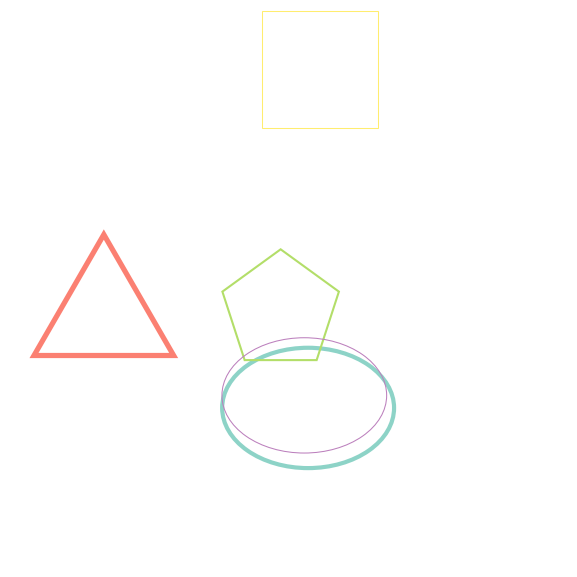[{"shape": "oval", "thickness": 2, "radius": 0.74, "center": [0.534, 0.293]}, {"shape": "triangle", "thickness": 2.5, "radius": 0.7, "center": [0.18, 0.453]}, {"shape": "pentagon", "thickness": 1, "radius": 0.53, "center": [0.486, 0.461]}, {"shape": "oval", "thickness": 0.5, "radius": 0.71, "center": [0.527, 0.314]}, {"shape": "square", "thickness": 0.5, "radius": 0.5, "center": [0.554, 0.879]}]